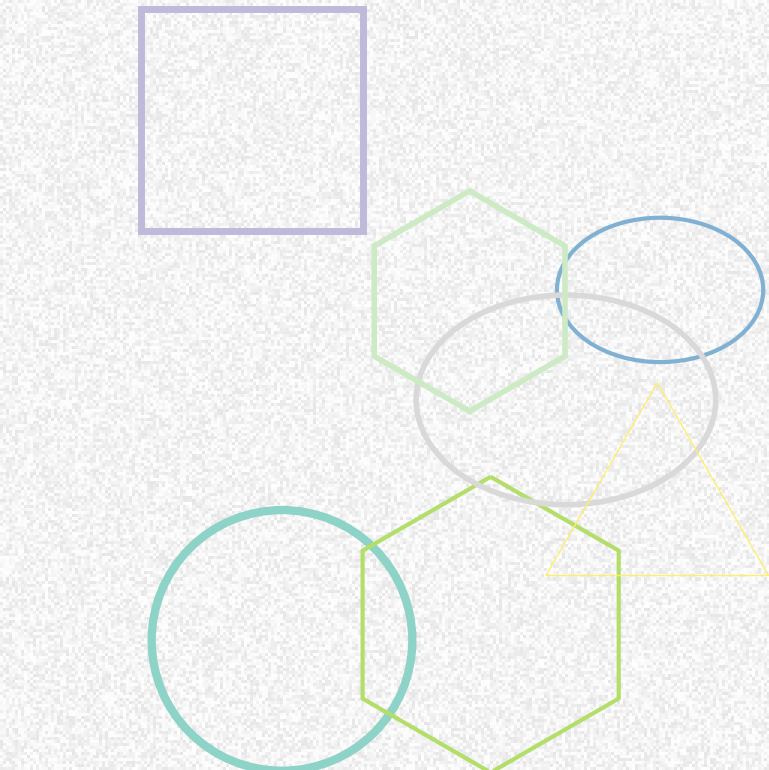[{"shape": "circle", "thickness": 3, "radius": 0.85, "center": [0.366, 0.168]}, {"shape": "square", "thickness": 2.5, "radius": 0.72, "center": [0.327, 0.844]}, {"shape": "oval", "thickness": 1.5, "radius": 0.67, "center": [0.857, 0.623]}, {"shape": "hexagon", "thickness": 1.5, "radius": 0.96, "center": [0.637, 0.189]}, {"shape": "oval", "thickness": 2, "radius": 0.97, "center": [0.735, 0.481]}, {"shape": "hexagon", "thickness": 2, "radius": 0.72, "center": [0.61, 0.609]}, {"shape": "triangle", "thickness": 0.5, "radius": 0.83, "center": [0.854, 0.336]}]